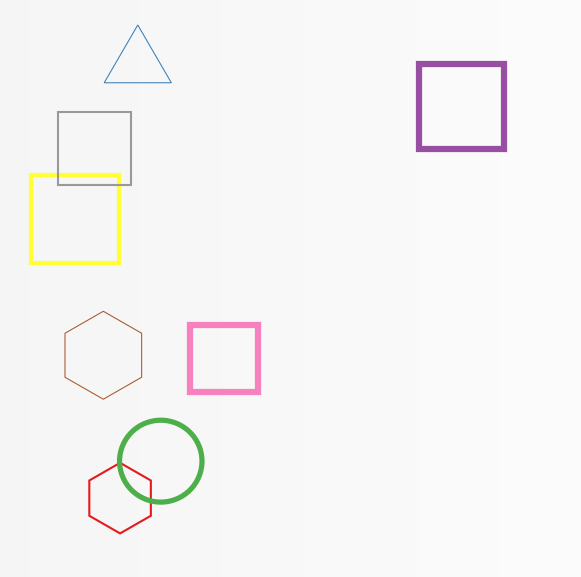[{"shape": "hexagon", "thickness": 1, "radius": 0.31, "center": [0.207, 0.137]}, {"shape": "triangle", "thickness": 0.5, "radius": 0.33, "center": [0.237, 0.889]}, {"shape": "circle", "thickness": 2.5, "radius": 0.35, "center": [0.277, 0.201]}, {"shape": "square", "thickness": 3, "radius": 0.37, "center": [0.794, 0.815]}, {"shape": "square", "thickness": 2, "radius": 0.38, "center": [0.129, 0.62]}, {"shape": "hexagon", "thickness": 0.5, "radius": 0.38, "center": [0.178, 0.384]}, {"shape": "square", "thickness": 3, "radius": 0.29, "center": [0.386, 0.378]}, {"shape": "square", "thickness": 1, "radius": 0.32, "center": [0.162, 0.742]}]